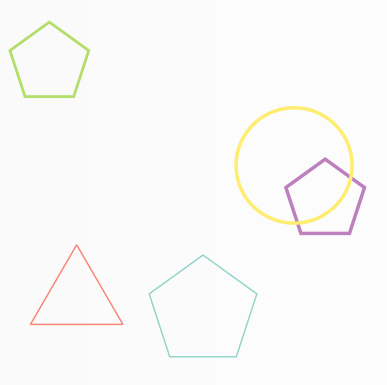[{"shape": "pentagon", "thickness": 1, "radius": 0.73, "center": [0.524, 0.191]}, {"shape": "triangle", "thickness": 1, "radius": 0.69, "center": [0.198, 0.226]}, {"shape": "pentagon", "thickness": 2, "radius": 0.53, "center": [0.127, 0.836]}, {"shape": "pentagon", "thickness": 2.5, "radius": 0.53, "center": [0.839, 0.48]}, {"shape": "circle", "thickness": 2.5, "radius": 0.75, "center": [0.759, 0.57]}]